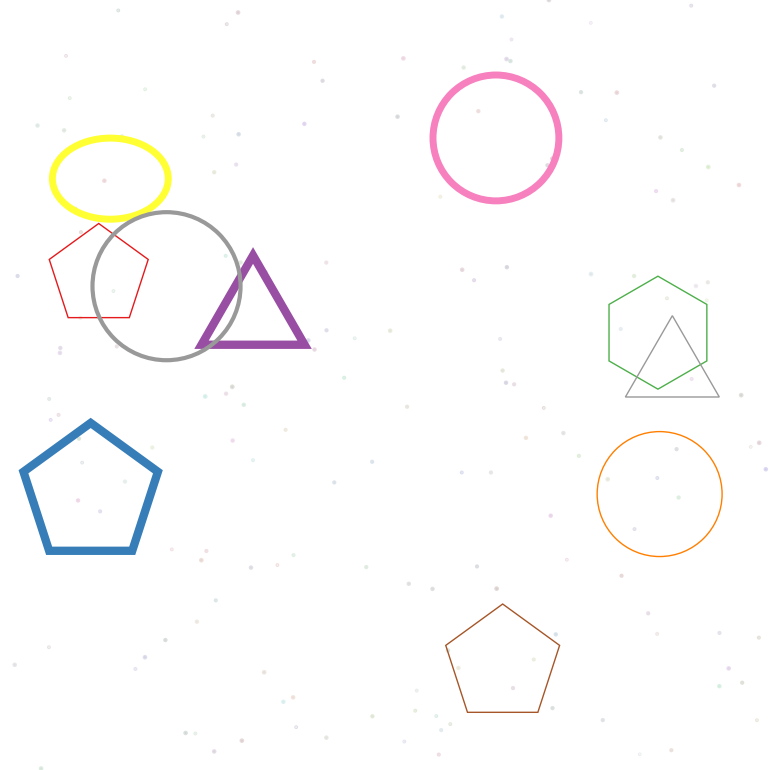[{"shape": "pentagon", "thickness": 0.5, "radius": 0.34, "center": [0.128, 0.642]}, {"shape": "pentagon", "thickness": 3, "radius": 0.46, "center": [0.118, 0.359]}, {"shape": "hexagon", "thickness": 0.5, "radius": 0.37, "center": [0.854, 0.568]}, {"shape": "triangle", "thickness": 3, "radius": 0.39, "center": [0.329, 0.591]}, {"shape": "circle", "thickness": 0.5, "radius": 0.41, "center": [0.857, 0.358]}, {"shape": "oval", "thickness": 2.5, "radius": 0.38, "center": [0.143, 0.768]}, {"shape": "pentagon", "thickness": 0.5, "radius": 0.39, "center": [0.653, 0.138]}, {"shape": "circle", "thickness": 2.5, "radius": 0.41, "center": [0.644, 0.821]}, {"shape": "triangle", "thickness": 0.5, "radius": 0.35, "center": [0.873, 0.52]}, {"shape": "circle", "thickness": 1.5, "radius": 0.48, "center": [0.216, 0.628]}]